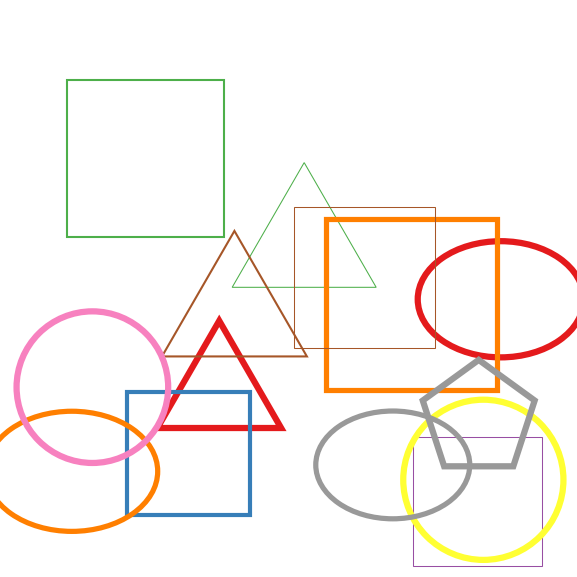[{"shape": "triangle", "thickness": 3, "radius": 0.62, "center": [0.38, 0.32]}, {"shape": "oval", "thickness": 3, "radius": 0.72, "center": [0.867, 0.481]}, {"shape": "square", "thickness": 2, "radius": 0.53, "center": [0.327, 0.214]}, {"shape": "triangle", "thickness": 0.5, "radius": 0.72, "center": [0.527, 0.574]}, {"shape": "square", "thickness": 1, "radius": 0.68, "center": [0.251, 0.724]}, {"shape": "square", "thickness": 0.5, "radius": 0.56, "center": [0.826, 0.131]}, {"shape": "square", "thickness": 2.5, "radius": 0.74, "center": [0.713, 0.472]}, {"shape": "oval", "thickness": 2.5, "radius": 0.74, "center": [0.124, 0.183]}, {"shape": "circle", "thickness": 3, "radius": 0.69, "center": [0.837, 0.168]}, {"shape": "triangle", "thickness": 1, "radius": 0.72, "center": [0.406, 0.454]}, {"shape": "square", "thickness": 0.5, "radius": 0.61, "center": [0.631, 0.518]}, {"shape": "circle", "thickness": 3, "radius": 0.66, "center": [0.16, 0.329]}, {"shape": "oval", "thickness": 2.5, "radius": 0.67, "center": [0.68, 0.194]}, {"shape": "pentagon", "thickness": 3, "radius": 0.51, "center": [0.829, 0.274]}]